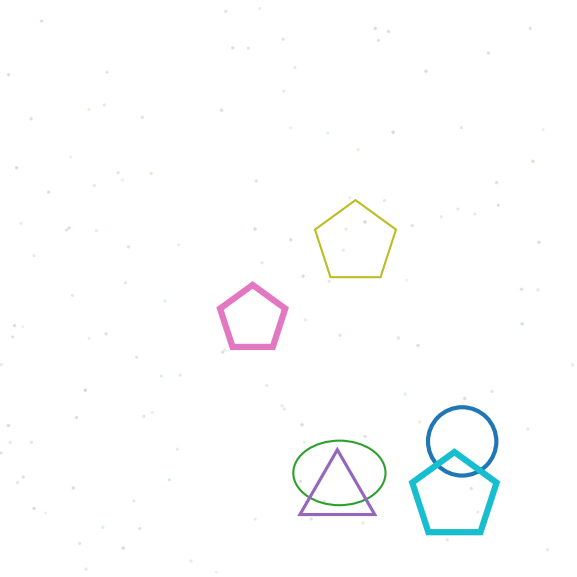[{"shape": "circle", "thickness": 2, "radius": 0.3, "center": [0.8, 0.235]}, {"shape": "oval", "thickness": 1, "radius": 0.4, "center": [0.588, 0.18]}, {"shape": "triangle", "thickness": 1.5, "radius": 0.37, "center": [0.584, 0.146]}, {"shape": "pentagon", "thickness": 3, "radius": 0.3, "center": [0.438, 0.446]}, {"shape": "pentagon", "thickness": 1, "radius": 0.37, "center": [0.616, 0.579]}, {"shape": "pentagon", "thickness": 3, "radius": 0.38, "center": [0.787, 0.14]}]